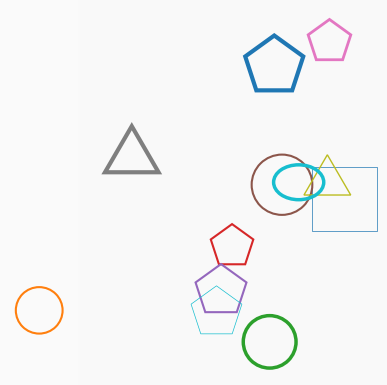[{"shape": "pentagon", "thickness": 3, "radius": 0.39, "center": [0.708, 0.829]}, {"shape": "square", "thickness": 0.5, "radius": 0.42, "center": [0.888, 0.484]}, {"shape": "circle", "thickness": 1.5, "radius": 0.3, "center": [0.101, 0.194]}, {"shape": "circle", "thickness": 2.5, "radius": 0.34, "center": [0.696, 0.112]}, {"shape": "pentagon", "thickness": 1.5, "radius": 0.29, "center": [0.599, 0.36]}, {"shape": "pentagon", "thickness": 1.5, "radius": 0.35, "center": [0.57, 0.245]}, {"shape": "circle", "thickness": 1.5, "radius": 0.39, "center": [0.728, 0.52]}, {"shape": "pentagon", "thickness": 2, "radius": 0.29, "center": [0.85, 0.892]}, {"shape": "triangle", "thickness": 3, "radius": 0.4, "center": [0.34, 0.592]}, {"shape": "triangle", "thickness": 1, "radius": 0.35, "center": [0.845, 0.528]}, {"shape": "pentagon", "thickness": 0.5, "radius": 0.34, "center": [0.559, 0.189]}, {"shape": "oval", "thickness": 2.5, "radius": 0.32, "center": [0.771, 0.527]}]